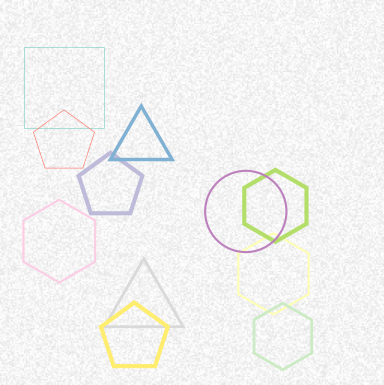[{"shape": "square", "thickness": 0.5, "radius": 0.52, "center": [0.166, 0.772]}, {"shape": "hexagon", "thickness": 1.5, "radius": 0.53, "center": [0.71, 0.289]}, {"shape": "pentagon", "thickness": 3, "radius": 0.43, "center": [0.287, 0.516]}, {"shape": "pentagon", "thickness": 0.5, "radius": 0.42, "center": [0.166, 0.631]}, {"shape": "triangle", "thickness": 2.5, "radius": 0.46, "center": [0.367, 0.632]}, {"shape": "hexagon", "thickness": 3, "radius": 0.47, "center": [0.715, 0.465]}, {"shape": "hexagon", "thickness": 1.5, "radius": 0.54, "center": [0.154, 0.374]}, {"shape": "triangle", "thickness": 2, "radius": 0.59, "center": [0.374, 0.21]}, {"shape": "circle", "thickness": 1.5, "radius": 0.53, "center": [0.638, 0.451]}, {"shape": "hexagon", "thickness": 2, "radius": 0.43, "center": [0.735, 0.126]}, {"shape": "pentagon", "thickness": 3, "radius": 0.46, "center": [0.349, 0.123]}]